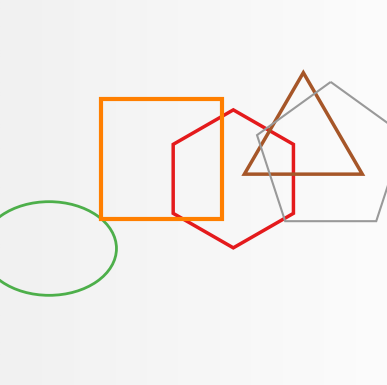[{"shape": "hexagon", "thickness": 2.5, "radius": 0.9, "center": [0.602, 0.535]}, {"shape": "oval", "thickness": 2, "radius": 0.87, "center": [0.127, 0.355]}, {"shape": "square", "thickness": 3, "radius": 0.78, "center": [0.417, 0.588]}, {"shape": "triangle", "thickness": 2.5, "radius": 0.88, "center": [0.783, 0.636]}, {"shape": "pentagon", "thickness": 1.5, "radius": 1.0, "center": [0.853, 0.587]}]